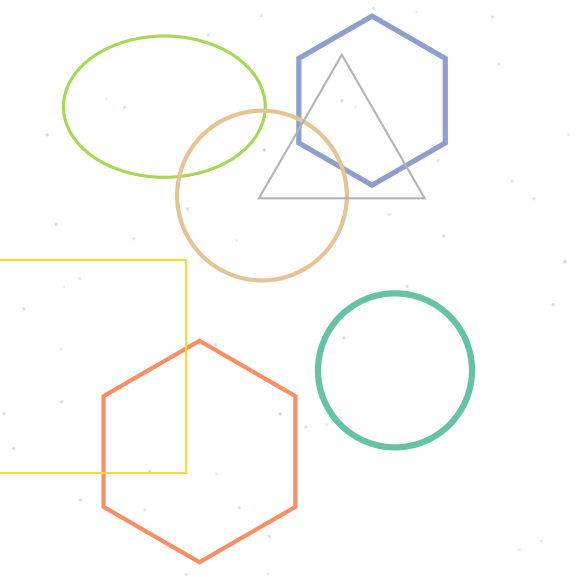[{"shape": "circle", "thickness": 3, "radius": 0.67, "center": [0.684, 0.358]}, {"shape": "hexagon", "thickness": 2, "radius": 0.96, "center": [0.345, 0.217]}, {"shape": "hexagon", "thickness": 2.5, "radius": 0.73, "center": [0.644, 0.825]}, {"shape": "oval", "thickness": 1.5, "radius": 0.87, "center": [0.285, 0.814]}, {"shape": "square", "thickness": 1, "radius": 0.92, "center": [0.138, 0.365]}, {"shape": "circle", "thickness": 2, "radius": 0.74, "center": [0.454, 0.66]}, {"shape": "triangle", "thickness": 1, "radius": 0.83, "center": [0.592, 0.739]}]